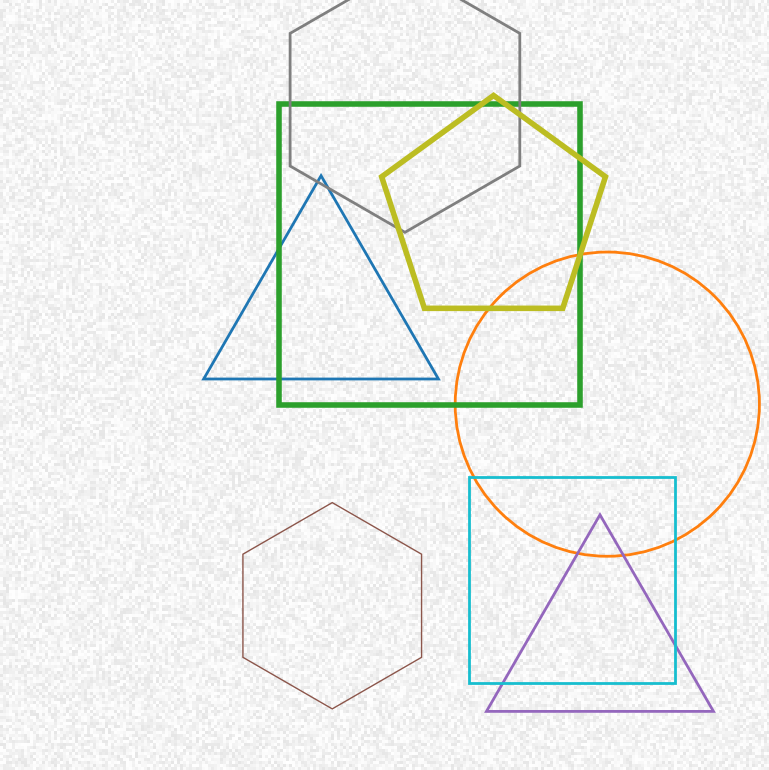[{"shape": "triangle", "thickness": 1, "radius": 0.88, "center": [0.417, 0.596]}, {"shape": "circle", "thickness": 1, "radius": 0.99, "center": [0.789, 0.475]}, {"shape": "square", "thickness": 2, "radius": 0.98, "center": [0.558, 0.669]}, {"shape": "triangle", "thickness": 1, "radius": 0.85, "center": [0.779, 0.161]}, {"shape": "hexagon", "thickness": 0.5, "radius": 0.67, "center": [0.431, 0.213]}, {"shape": "hexagon", "thickness": 1, "radius": 0.86, "center": [0.526, 0.871]}, {"shape": "pentagon", "thickness": 2, "radius": 0.76, "center": [0.641, 0.723]}, {"shape": "square", "thickness": 1, "radius": 0.67, "center": [0.743, 0.247]}]